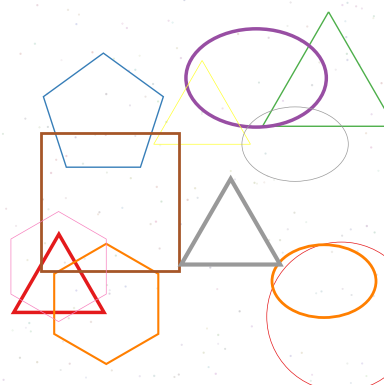[{"shape": "triangle", "thickness": 2.5, "radius": 0.68, "center": [0.153, 0.256]}, {"shape": "circle", "thickness": 0.5, "radius": 0.97, "center": [0.887, 0.177]}, {"shape": "pentagon", "thickness": 1, "radius": 0.82, "center": [0.268, 0.698]}, {"shape": "triangle", "thickness": 1, "radius": 0.99, "center": [0.853, 0.771]}, {"shape": "oval", "thickness": 2.5, "radius": 0.91, "center": [0.665, 0.798]}, {"shape": "oval", "thickness": 2, "radius": 0.68, "center": [0.842, 0.27]}, {"shape": "hexagon", "thickness": 1.5, "radius": 0.78, "center": [0.276, 0.211]}, {"shape": "triangle", "thickness": 0.5, "radius": 0.73, "center": [0.525, 0.698]}, {"shape": "square", "thickness": 2, "radius": 0.9, "center": [0.286, 0.476]}, {"shape": "hexagon", "thickness": 0.5, "radius": 0.71, "center": [0.152, 0.308]}, {"shape": "triangle", "thickness": 3, "radius": 0.74, "center": [0.599, 0.387]}, {"shape": "oval", "thickness": 0.5, "radius": 0.69, "center": [0.767, 0.626]}]